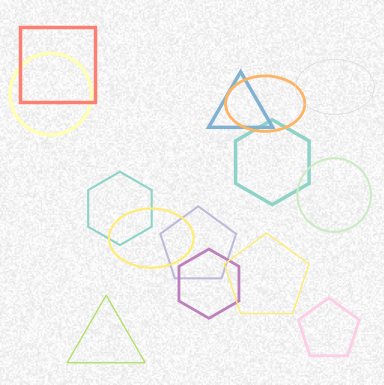[{"shape": "hexagon", "thickness": 1.5, "radius": 0.48, "center": [0.312, 0.459]}, {"shape": "hexagon", "thickness": 2.5, "radius": 0.55, "center": [0.707, 0.579]}, {"shape": "circle", "thickness": 2.5, "radius": 0.53, "center": [0.132, 0.756]}, {"shape": "pentagon", "thickness": 1.5, "radius": 0.52, "center": [0.515, 0.361]}, {"shape": "square", "thickness": 2.5, "radius": 0.48, "center": [0.149, 0.832]}, {"shape": "triangle", "thickness": 2.5, "radius": 0.48, "center": [0.625, 0.717]}, {"shape": "oval", "thickness": 2, "radius": 0.52, "center": [0.689, 0.731]}, {"shape": "triangle", "thickness": 1, "radius": 0.58, "center": [0.276, 0.116]}, {"shape": "pentagon", "thickness": 2, "radius": 0.42, "center": [0.854, 0.143]}, {"shape": "oval", "thickness": 0.5, "radius": 0.51, "center": [0.87, 0.774]}, {"shape": "hexagon", "thickness": 2, "radius": 0.45, "center": [0.543, 0.263]}, {"shape": "circle", "thickness": 1.5, "radius": 0.48, "center": [0.868, 0.493]}, {"shape": "pentagon", "thickness": 1, "radius": 0.58, "center": [0.693, 0.279]}, {"shape": "oval", "thickness": 1.5, "radius": 0.55, "center": [0.393, 0.382]}]